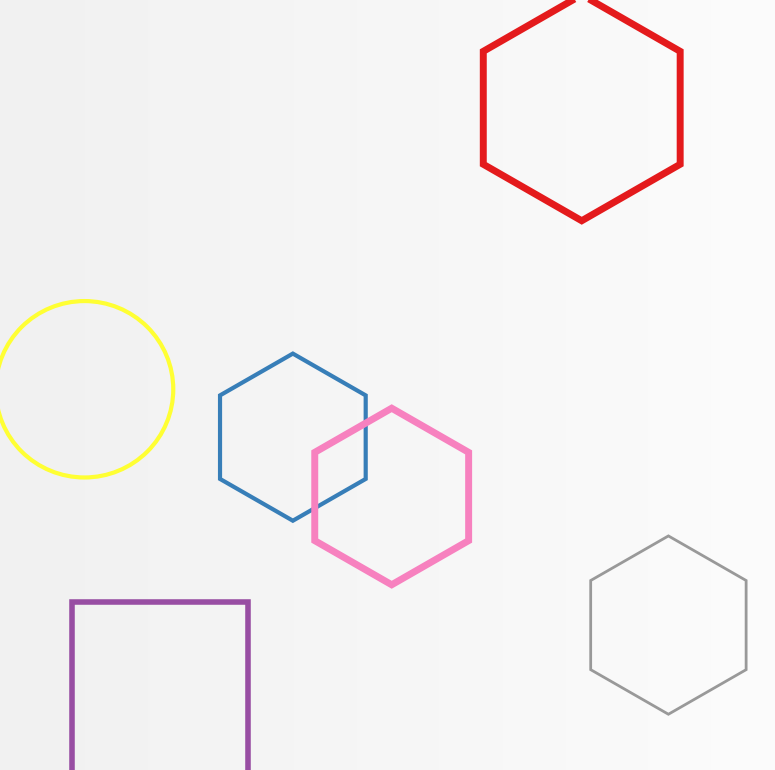[{"shape": "hexagon", "thickness": 2.5, "radius": 0.73, "center": [0.751, 0.86]}, {"shape": "hexagon", "thickness": 1.5, "radius": 0.54, "center": [0.378, 0.432]}, {"shape": "square", "thickness": 2, "radius": 0.57, "center": [0.206, 0.104]}, {"shape": "circle", "thickness": 1.5, "radius": 0.57, "center": [0.109, 0.494]}, {"shape": "hexagon", "thickness": 2.5, "radius": 0.57, "center": [0.505, 0.355]}, {"shape": "hexagon", "thickness": 1, "radius": 0.58, "center": [0.862, 0.188]}]